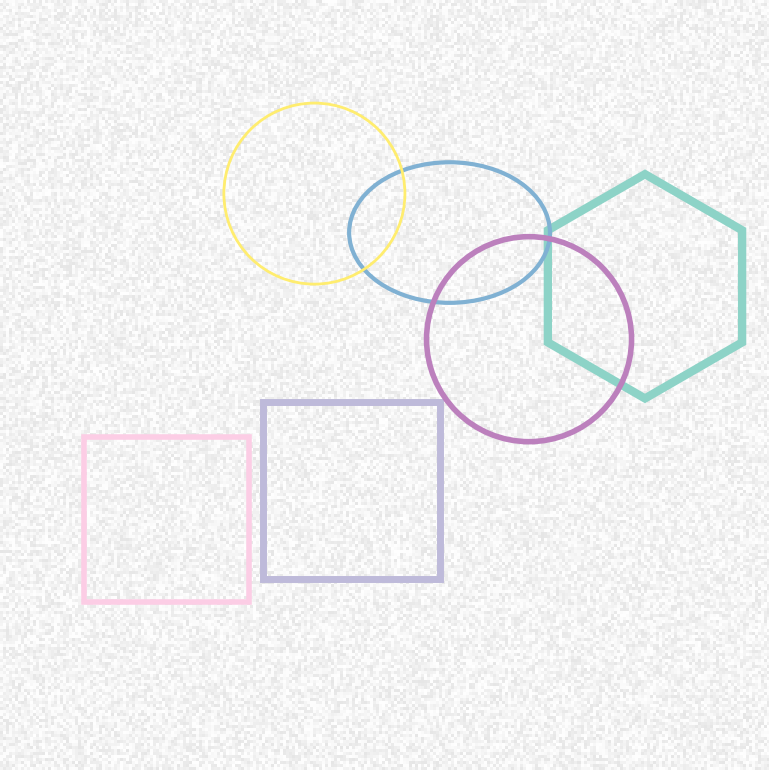[{"shape": "hexagon", "thickness": 3, "radius": 0.73, "center": [0.838, 0.628]}, {"shape": "square", "thickness": 2.5, "radius": 0.58, "center": [0.456, 0.363]}, {"shape": "oval", "thickness": 1.5, "radius": 0.65, "center": [0.584, 0.698]}, {"shape": "square", "thickness": 2, "radius": 0.54, "center": [0.217, 0.325]}, {"shape": "circle", "thickness": 2, "radius": 0.67, "center": [0.687, 0.56]}, {"shape": "circle", "thickness": 1, "radius": 0.59, "center": [0.408, 0.749]}]